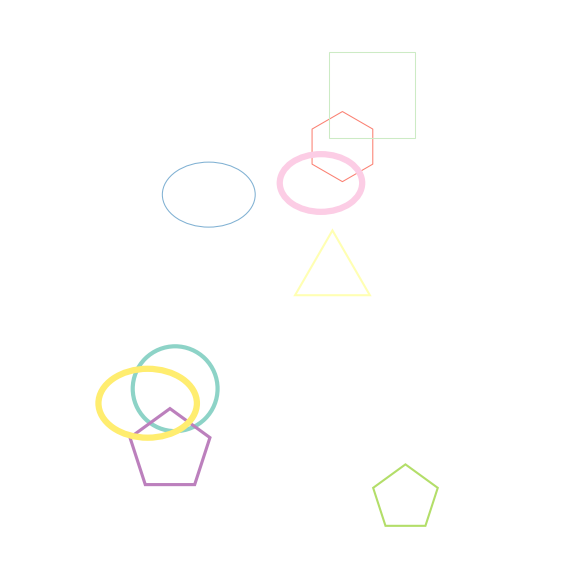[{"shape": "circle", "thickness": 2, "radius": 0.37, "center": [0.303, 0.326]}, {"shape": "triangle", "thickness": 1, "radius": 0.37, "center": [0.576, 0.525]}, {"shape": "hexagon", "thickness": 0.5, "radius": 0.3, "center": [0.593, 0.745]}, {"shape": "oval", "thickness": 0.5, "radius": 0.4, "center": [0.362, 0.662]}, {"shape": "pentagon", "thickness": 1, "radius": 0.29, "center": [0.702, 0.136]}, {"shape": "oval", "thickness": 3, "radius": 0.36, "center": [0.556, 0.682]}, {"shape": "pentagon", "thickness": 1.5, "radius": 0.36, "center": [0.294, 0.219]}, {"shape": "square", "thickness": 0.5, "radius": 0.37, "center": [0.644, 0.834]}, {"shape": "oval", "thickness": 3, "radius": 0.43, "center": [0.256, 0.301]}]